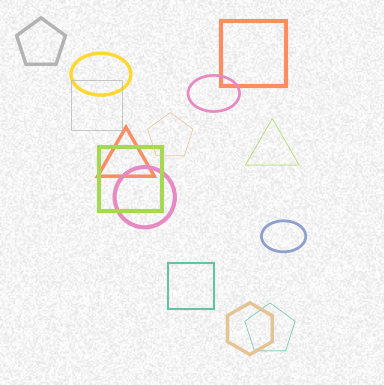[{"shape": "pentagon", "thickness": 0.5, "radius": 0.34, "center": [0.701, 0.144]}, {"shape": "square", "thickness": 1.5, "radius": 0.3, "center": [0.496, 0.257]}, {"shape": "square", "thickness": 3, "radius": 0.42, "center": [0.659, 0.861]}, {"shape": "triangle", "thickness": 2.5, "radius": 0.42, "center": [0.327, 0.585]}, {"shape": "oval", "thickness": 2, "radius": 0.29, "center": [0.737, 0.386]}, {"shape": "oval", "thickness": 2, "radius": 0.33, "center": [0.555, 0.757]}, {"shape": "circle", "thickness": 3, "radius": 0.39, "center": [0.376, 0.488]}, {"shape": "triangle", "thickness": 0.5, "radius": 0.4, "center": [0.707, 0.612]}, {"shape": "square", "thickness": 3, "radius": 0.41, "center": [0.34, 0.535]}, {"shape": "oval", "thickness": 2.5, "radius": 0.39, "center": [0.262, 0.807]}, {"shape": "pentagon", "thickness": 0.5, "radius": 0.31, "center": [0.442, 0.646]}, {"shape": "hexagon", "thickness": 2.5, "radius": 0.34, "center": [0.649, 0.146]}, {"shape": "pentagon", "thickness": 2.5, "radius": 0.33, "center": [0.106, 0.887]}, {"shape": "square", "thickness": 0.5, "radius": 0.33, "center": [0.251, 0.727]}]